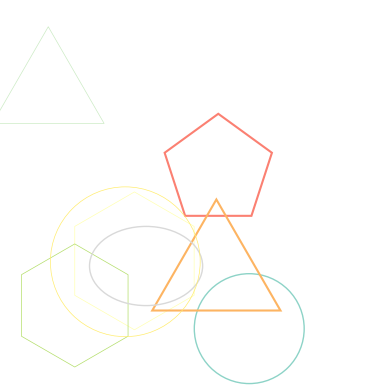[{"shape": "circle", "thickness": 1, "radius": 0.71, "center": [0.647, 0.146]}, {"shape": "hexagon", "thickness": 0.5, "radius": 0.9, "center": [0.349, 0.322]}, {"shape": "pentagon", "thickness": 1.5, "radius": 0.73, "center": [0.567, 0.558]}, {"shape": "triangle", "thickness": 1.5, "radius": 0.96, "center": [0.562, 0.29]}, {"shape": "hexagon", "thickness": 0.5, "radius": 0.8, "center": [0.194, 0.207]}, {"shape": "oval", "thickness": 1, "radius": 0.73, "center": [0.379, 0.309]}, {"shape": "triangle", "thickness": 0.5, "radius": 0.84, "center": [0.125, 0.763]}, {"shape": "circle", "thickness": 0.5, "radius": 0.97, "center": [0.325, 0.32]}]